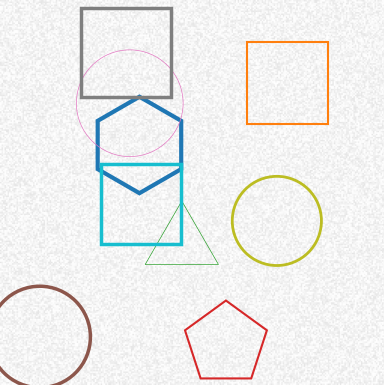[{"shape": "hexagon", "thickness": 3, "radius": 0.63, "center": [0.362, 0.623]}, {"shape": "square", "thickness": 1.5, "radius": 0.53, "center": [0.747, 0.785]}, {"shape": "triangle", "thickness": 0.5, "radius": 0.55, "center": [0.472, 0.368]}, {"shape": "pentagon", "thickness": 1.5, "radius": 0.56, "center": [0.587, 0.108]}, {"shape": "circle", "thickness": 2.5, "radius": 0.66, "center": [0.103, 0.125]}, {"shape": "circle", "thickness": 0.5, "radius": 0.69, "center": [0.337, 0.732]}, {"shape": "square", "thickness": 2.5, "radius": 0.58, "center": [0.327, 0.864]}, {"shape": "circle", "thickness": 2, "radius": 0.58, "center": [0.719, 0.426]}, {"shape": "square", "thickness": 2.5, "radius": 0.52, "center": [0.367, 0.47]}]